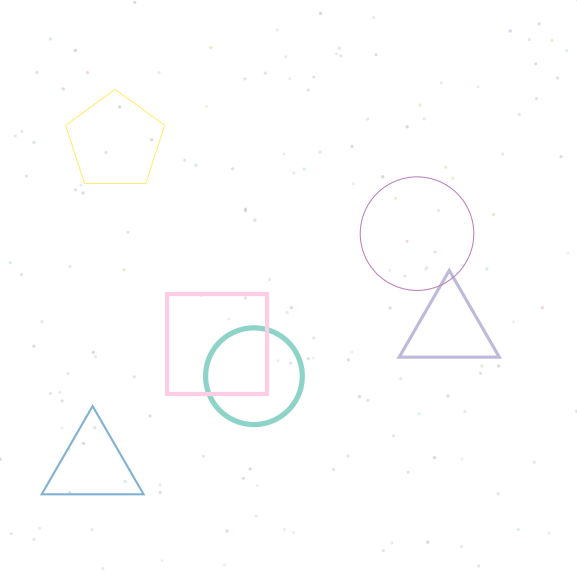[{"shape": "circle", "thickness": 2.5, "radius": 0.42, "center": [0.44, 0.348]}, {"shape": "triangle", "thickness": 1.5, "radius": 0.5, "center": [0.778, 0.431]}, {"shape": "triangle", "thickness": 1, "radius": 0.51, "center": [0.16, 0.194]}, {"shape": "square", "thickness": 2, "radius": 0.43, "center": [0.376, 0.403]}, {"shape": "circle", "thickness": 0.5, "radius": 0.49, "center": [0.722, 0.595]}, {"shape": "pentagon", "thickness": 0.5, "radius": 0.45, "center": [0.199, 0.754]}]